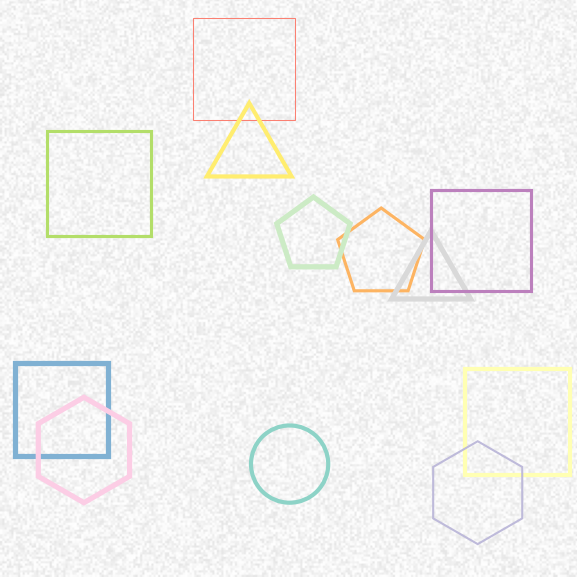[{"shape": "circle", "thickness": 2, "radius": 0.33, "center": [0.501, 0.196]}, {"shape": "square", "thickness": 2, "radius": 0.46, "center": [0.896, 0.268]}, {"shape": "hexagon", "thickness": 1, "radius": 0.45, "center": [0.827, 0.146]}, {"shape": "square", "thickness": 0.5, "radius": 0.44, "center": [0.422, 0.88]}, {"shape": "square", "thickness": 2.5, "radius": 0.4, "center": [0.107, 0.29]}, {"shape": "pentagon", "thickness": 1.5, "radius": 0.4, "center": [0.66, 0.56]}, {"shape": "square", "thickness": 1.5, "radius": 0.45, "center": [0.172, 0.681]}, {"shape": "hexagon", "thickness": 2.5, "radius": 0.46, "center": [0.145, 0.22]}, {"shape": "triangle", "thickness": 2.5, "radius": 0.4, "center": [0.747, 0.521]}, {"shape": "square", "thickness": 1.5, "radius": 0.44, "center": [0.833, 0.583]}, {"shape": "pentagon", "thickness": 2.5, "radius": 0.33, "center": [0.543, 0.591]}, {"shape": "triangle", "thickness": 2, "radius": 0.42, "center": [0.432, 0.736]}]